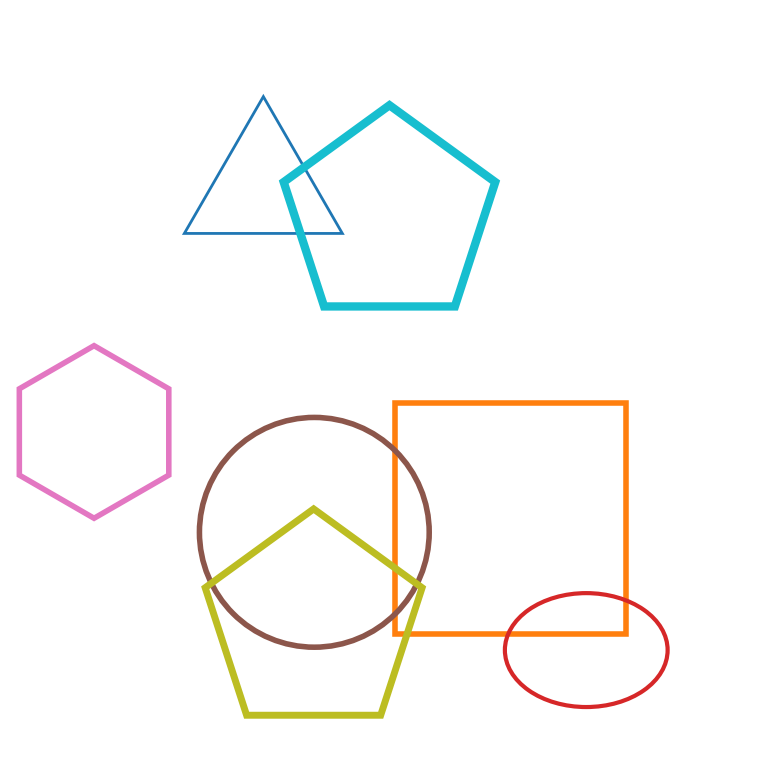[{"shape": "triangle", "thickness": 1, "radius": 0.59, "center": [0.342, 0.756]}, {"shape": "square", "thickness": 2, "radius": 0.75, "center": [0.663, 0.326]}, {"shape": "oval", "thickness": 1.5, "radius": 0.53, "center": [0.761, 0.156]}, {"shape": "circle", "thickness": 2, "radius": 0.75, "center": [0.408, 0.309]}, {"shape": "hexagon", "thickness": 2, "radius": 0.56, "center": [0.122, 0.439]}, {"shape": "pentagon", "thickness": 2.5, "radius": 0.74, "center": [0.407, 0.191]}, {"shape": "pentagon", "thickness": 3, "radius": 0.72, "center": [0.506, 0.719]}]